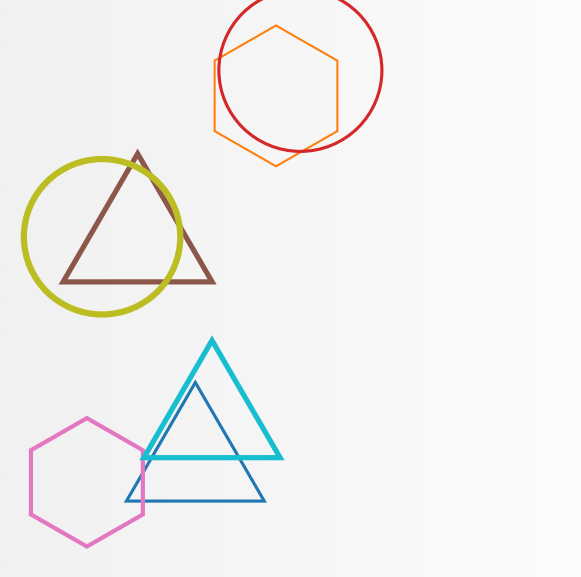[{"shape": "triangle", "thickness": 1.5, "radius": 0.68, "center": [0.336, 0.2]}, {"shape": "hexagon", "thickness": 1, "radius": 0.61, "center": [0.475, 0.833]}, {"shape": "circle", "thickness": 1.5, "radius": 0.7, "center": [0.517, 0.877]}, {"shape": "triangle", "thickness": 2.5, "radius": 0.74, "center": [0.237, 0.585]}, {"shape": "hexagon", "thickness": 2, "radius": 0.56, "center": [0.149, 0.164]}, {"shape": "circle", "thickness": 3, "radius": 0.67, "center": [0.176, 0.589]}, {"shape": "triangle", "thickness": 2.5, "radius": 0.68, "center": [0.365, 0.274]}]